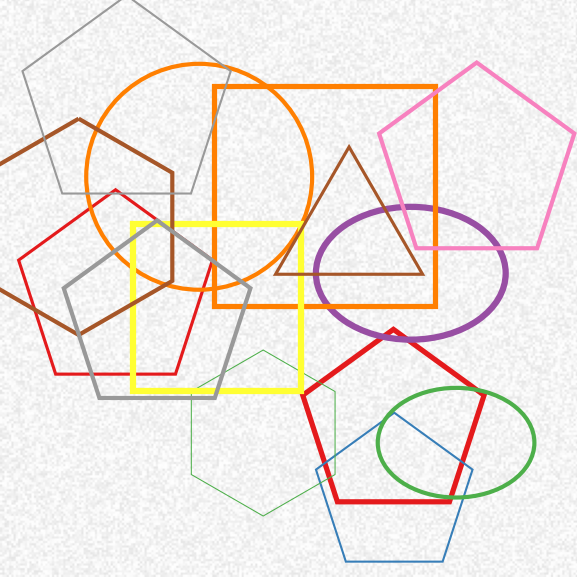[{"shape": "pentagon", "thickness": 1.5, "radius": 0.88, "center": [0.2, 0.494]}, {"shape": "pentagon", "thickness": 2.5, "radius": 0.83, "center": [0.681, 0.264]}, {"shape": "pentagon", "thickness": 1, "radius": 0.71, "center": [0.683, 0.142]}, {"shape": "oval", "thickness": 2, "radius": 0.68, "center": [0.79, 0.233]}, {"shape": "hexagon", "thickness": 0.5, "radius": 0.72, "center": [0.456, 0.249]}, {"shape": "oval", "thickness": 3, "radius": 0.82, "center": [0.711, 0.526]}, {"shape": "square", "thickness": 2.5, "radius": 0.95, "center": [0.562, 0.66]}, {"shape": "circle", "thickness": 2, "radius": 0.98, "center": [0.345, 0.693]}, {"shape": "square", "thickness": 3, "radius": 0.72, "center": [0.376, 0.466]}, {"shape": "hexagon", "thickness": 2, "radius": 0.94, "center": [0.136, 0.606]}, {"shape": "triangle", "thickness": 1.5, "radius": 0.73, "center": [0.604, 0.598]}, {"shape": "pentagon", "thickness": 2, "radius": 0.89, "center": [0.826, 0.713]}, {"shape": "pentagon", "thickness": 1, "radius": 0.95, "center": [0.219, 0.817]}, {"shape": "pentagon", "thickness": 2, "radius": 0.85, "center": [0.272, 0.448]}]